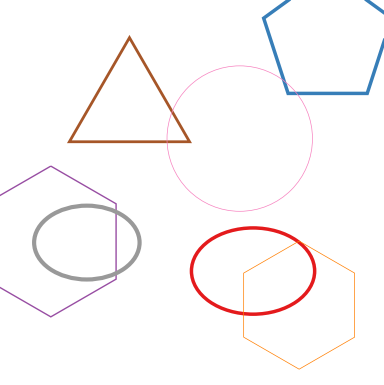[{"shape": "oval", "thickness": 2.5, "radius": 0.8, "center": [0.657, 0.296]}, {"shape": "pentagon", "thickness": 2.5, "radius": 0.87, "center": [0.851, 0.899]}, {"shape": "hexagon", "thickness": 1, "radius": 0.98, "center": [0.132, 0.373]}, {"shape": "hexagon", "thickness": 0.5, "radius": 0.83, "center": [0.777, 0.207]}, {"shape": "triangle", "thickness": 2, "radius": 0.9, "center": [0.336, 0.722]}, {"shape": "circle", "thickness": 0.5, "radius": 0.94, "center": [0.623, 0.64]}, {"shape": "oval", "thickness": 3, "radius": 0.68, "center": [0.226, 0.37]}]